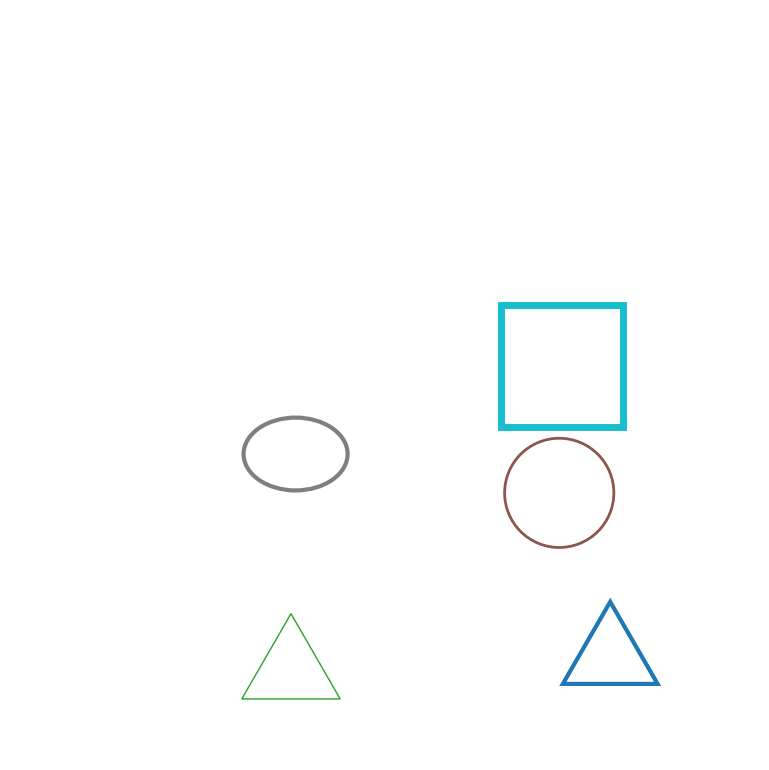[{"shape": "triangle", "thickness": 1.5, "radius": 0.36, "center": [0.792, 0.147]}, {"shape": "triangle", "thickness": 0.5, "radius": 0.37, "center": [0.378, 0.129]}, {"shape": "circle", "thickness": 1, "radius": 0.35, "center": [0.726, 0.36]}, {"shape": "oval", "thickness": 1.5, "radius": 0.34, "center": [0.384, 0.41]}, {"shape": "square", "thickness": 2.5, "radius": 0.4, "center": [0.73, 0.525]}]